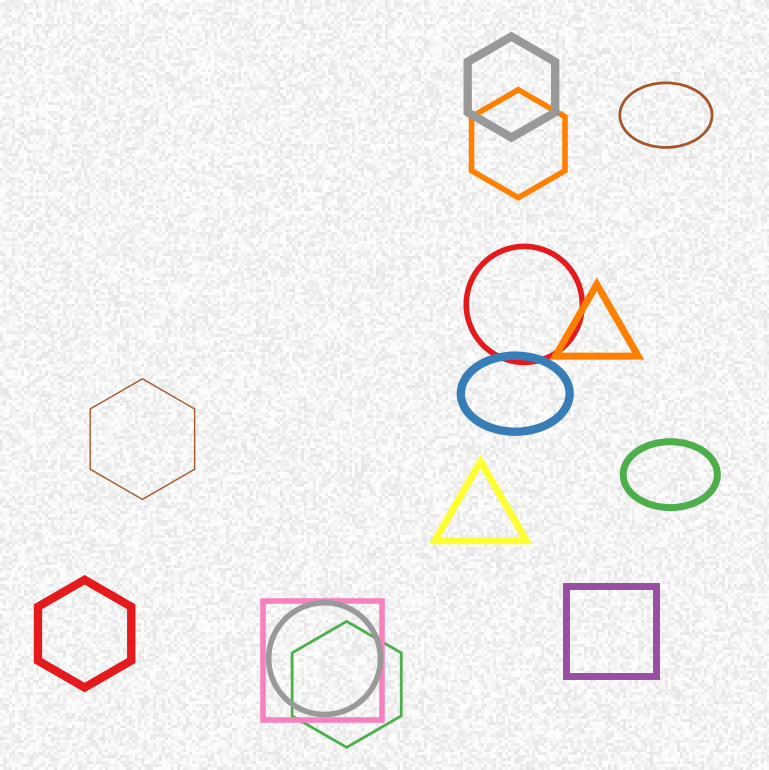[{"shape": "hexagon", "thickness": 3, "radius": 0.35, "center": [0.11, 0.177]}, {"shape": "circle", "thickness": 2, "radius": 0.38, "center": [0.681, 0.605]}, {"shape": "oval", "thickness": 3, "radius": 0.35, "center": [0.669, 0.489]}, {"shape": "oval", "thickness": 2.5, "radius": 0.31, "center": [0.871, 0.384]}, {"shape": "hexagon", "thickness": 1, "radius": 0.41, "center": [0.45, 0.111]}, {"shape": "square", "thickness": 2.5, "radius": 0.29, "center": [0.793, 0.181]}, {"shape": "triangle", "thickness": 2.5, "radius": 0.31, "center": [0.775, 0.569]}, {"shape": "hexagon", "thickness": 2, "radius": 0.35, "center": [0.673, 0.813]}, {"shape": "triangle", "thickness": 2.5, "radius": 0.34, "center": [0.624, 0.332]}, {"shape": "oval", "thickness": 1, "radius": 0.3, "center": [0.865, 0.85]}, {"shape": "hexagon", "thickness": 0.5, "radius": 0.39, "center": [0.185, 0.43]}, {"shape": "square", "thickness": 2, "radius": 0.39, "center": [0.419, 0.143]}, {"shape": "circle", "thickness": 2, "radius": 0.36, "center": [0.422, 0.145]}, {"shape": "hexagon", "thickness": 3, "radius": 0.33, "center": [0.664, 0.887]}]